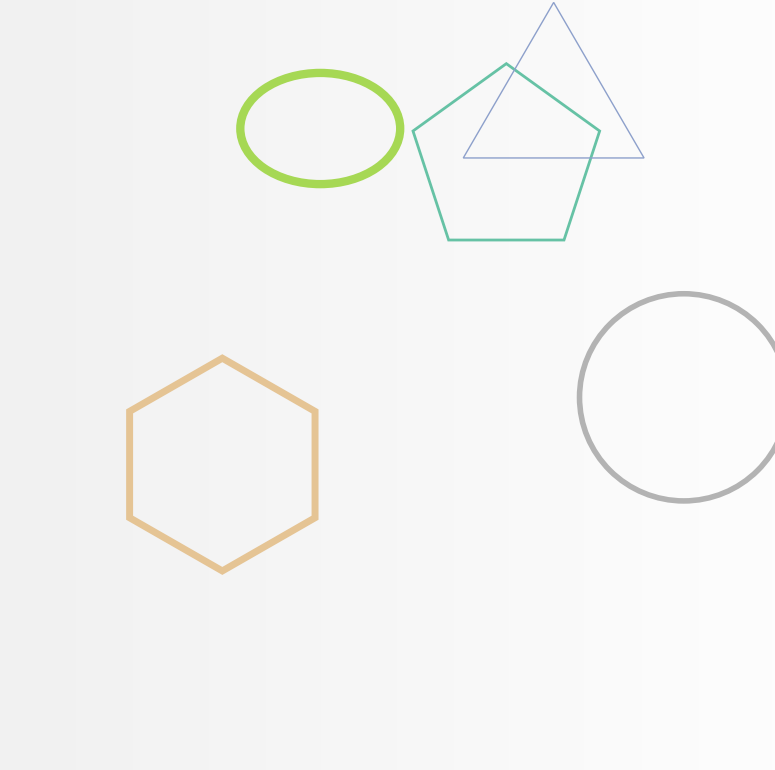[{"shape": "pentagon", "thickness": 1, "radius": 0.63, "center": [0.653, 0.791]}, {"shape": "triangle", "thickness": 0.5, "radius": 0.67, "center": [0.714, 0.862]}, {"shape": "oval", "thickness": 3, "radius": 0.52, "center": [0.413, 0.833]}, {"shape": "hexagon", "thickness": 2.5, "radius": 0.69, "center": [0.287, 0.397]}, {"shape": "circle", "thickness": 2, "radius": 0.67, "center": [0.882, 0.484]}]